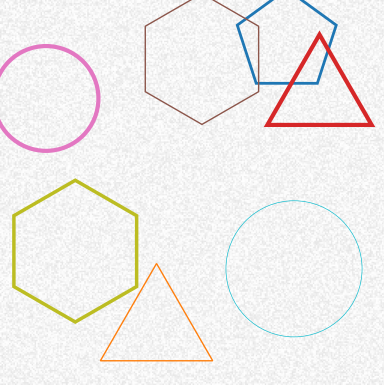[{"shape": "pentagon", "thickness": 2, "radius": 0.68, "center": [0.745, 0.893]}, {"shape": "triangle", "thickness": 1, "radius": 0.84, "center": [0.407, 0.147]}, {"shape": "triangle", "thickness": 3, "radius": 0.78, "center": [0.83, 0.754]}, {"shape": "hexagon", "thickness": 1, "radius": 0.85, "center": [0.525, 0.847]}, {"shape": "circle", "thickness": 3, "radius": 0.68, "center": [0.12, 0.744]}, {"shape": "hexagon", "thickness": 2.5, "radius": 0.92, "center": [0.195, 0.348]}, {"shape": "circle", "thickness": 0.5, "radius": 0.88, "center": [0.764, 0.302]}]